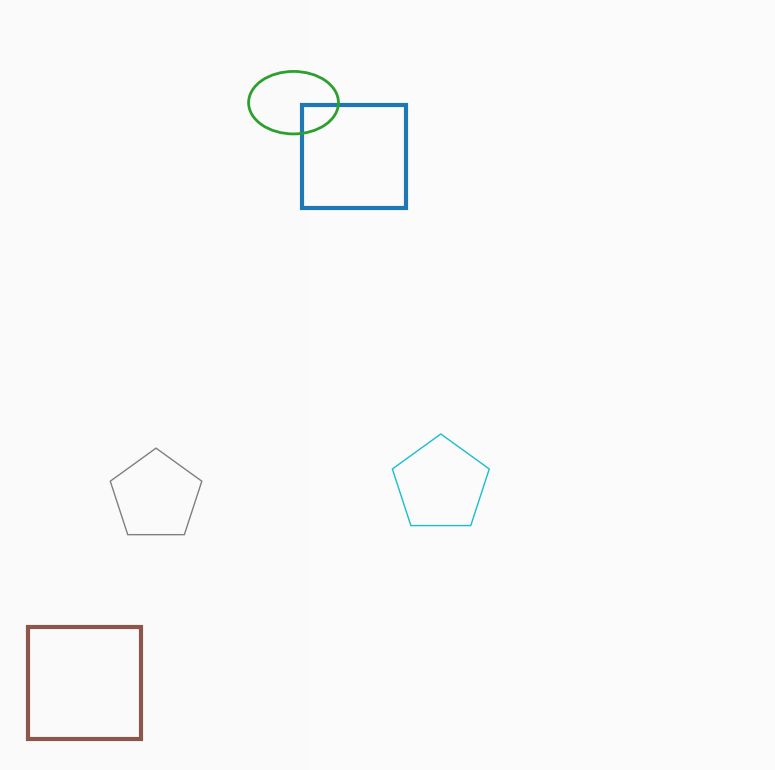[{"shape": "square", "thickness": 1.5, "radius": 0.34, "center": [0.456, 0.797]}, {"shape": "oval", "thickness": 1, "radius": 0.29, "center": [0.379, 0.867]}, {"shape": "square", "thickness": 1.5, "radius": 0.37, "center": [0.109, 0.113]}, {"shape": "pentagon", "thickness": 0.5, "radius": 0.31, "center": [0.201, 0.356]}, {"shape": "pentagon", "thickness": 0.5, "radius": 0.33, "center": [0.569, 0.371]}]